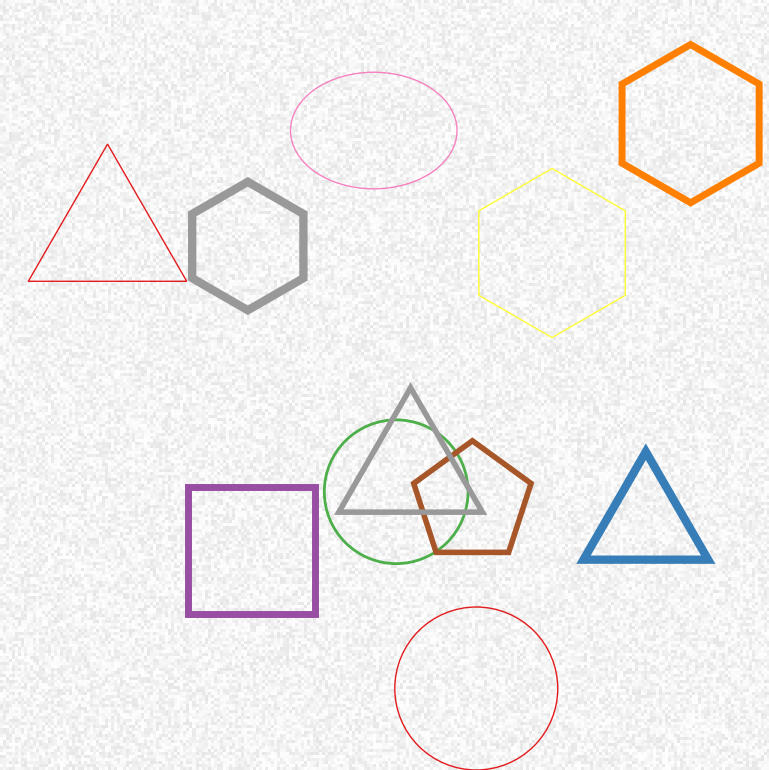[{"shape": "triangle", "thickness": 0.5, "radius": 0.59, "center": [0.14, 0.694]}, {"shape": "circle", "thickness": 0.5, "radius": 0.53, "center": [0.619, 0.106]}, {"shape": "triangle", "thickness": 3, "radius": 0.47, "center": [0.839, 0.32]}, {"shape": "circle", "thickness": 1, "radius": 0.47, "center": [0.515, 0.361]}, {"shape": "square", "thickness": 2.5, "radius": 0.41, "center": [0.327, 0.285]}, {"shape": "hexagon", "thickness": 2.5, "radius": 0.51, "center": [0.897, 0.839]}, {"shape": "hexagon", "thickness": 0.5, "radius": 0.55, "center": [0.717, 0.671]}, {"shape": "pentagon", "thickness": 2, "radius": 0.4, "center": [0.613, 0.347]}, {"shape": "oval", "thickness": 0.5, "radius": 0.54, "center": [0.485, 0.83]}, {"shape": "hexagon", "thickness": 3, "radius": 0.42, "center": [0.322, 0.68]}, {"shape": "triangle", "thickness": 2, "radius": 0.54, "center": [0.533, 0.389]}]